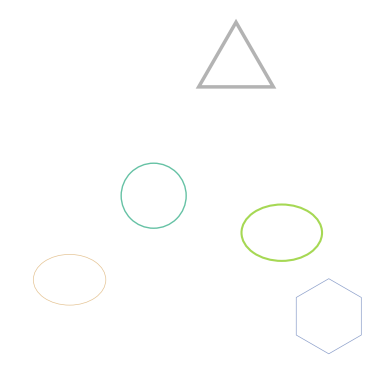[{"shape": "circle", "thickness": 1, "radius": 0.42, "center": [0.399, 0.492]}, {"shape": "hexagon", "thickness": 0.5, "radius": 0.49, "center": [0.854, 0.179]}, {"shape": "oval", "thickness": 1.5, "radius": 0.52, "center": [0.732, 0.396]}, {"shape": "oval", "thickness": 0.5, "radius": 0.47, "center": [0.181, 0.273]}, {"shape": "triangle", "thickness": 2.5, "radius": 0.56, "center": [0.613, 0.83]}]